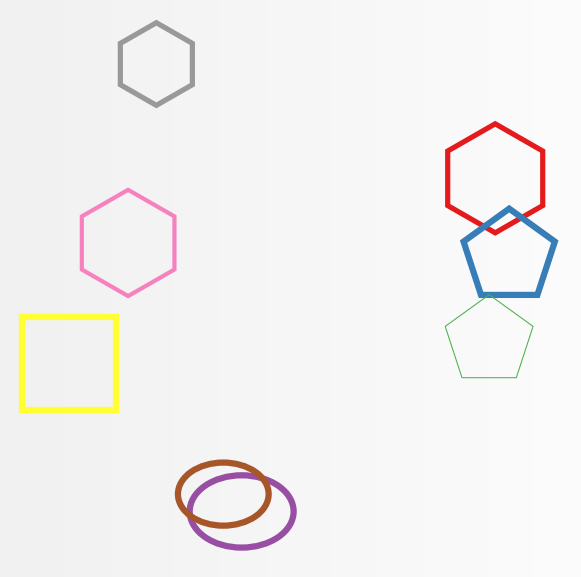[{"shape": "hexagon", "thickness": 2.5, "radius": 0.47, "center": [0.852, 0.69]}, {"shape": "pentagon", "thickness": 3, "radius": 0.41, "center": [0.876, 0.555]}, {"shape": "pentagon", "thickness": 0.5, "radius": 0.4, "center": [0.842, 0.409]}, {"shape": "oval", "thickness": 3, "radius": 0.45, "center": [0.416, 0.114]}, {"shape": "square", "thickness": 3, "radius": 0.4, "center": [0.119, 0.37]}, {"shape": "oval", "thickness": 3, "radius": 0.39, "center": [0.384, 0.144]}, {"shape": "hexagon", "thickness": 2, "radius": 0.46, "center": [0.22, 0.578]}, {"shape": "hexagon", "thickness": 2.5, "radius": 0.36, "center": [0.269, 0.888]}]